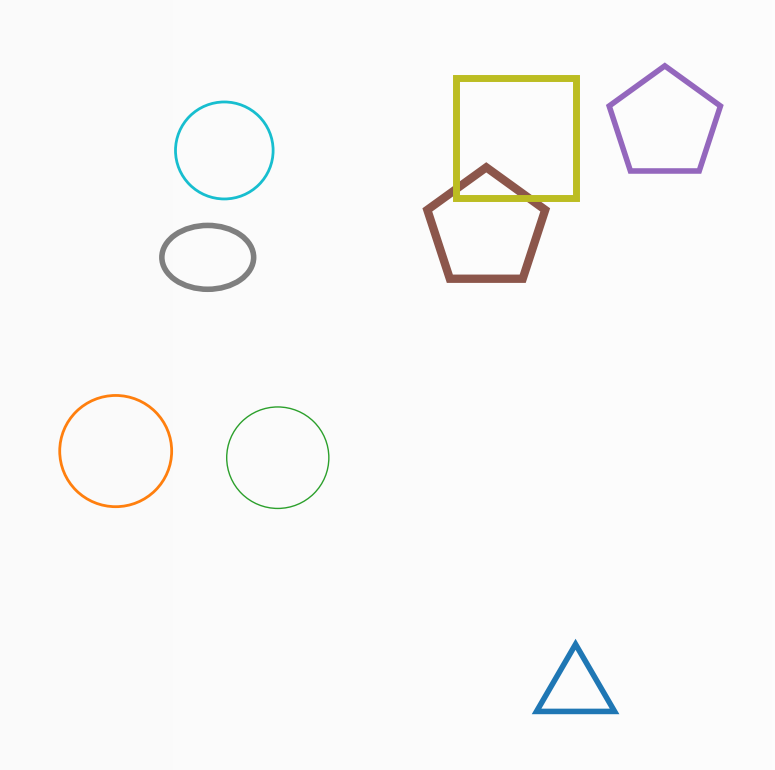[{"shape": "triangle", "thickness": 2, "radius": 0.29, "center": [0.743, 0.105]}, {"shape": "circle", "thickness": 1, "radius": 0.36, "center": [0.149, 0.414]}, {"shape": "circle", "thickness": 0.5, "radius": 0.33, "center": [0.358, 0.406]}, {"shape": "pentagon", "thickness": 2, "radius": 0.38, "center": [0.858, 0.839]}, {"shape": "pentagon", "thickness": 3, "radius": 0.4, "center": [0.627, 0.703]}, {"shape": "oval", "thickness": 2, "radius": 0.3, "center": [0.268, 0.666]}, {"shape": "square", "thickness": 2.5, "radius": 0.39, "center": [0.666, 0.821]}, {"shape": "circle", "thickness": 1, "radius": 0.31, "center": [0.289, 0.805]}]